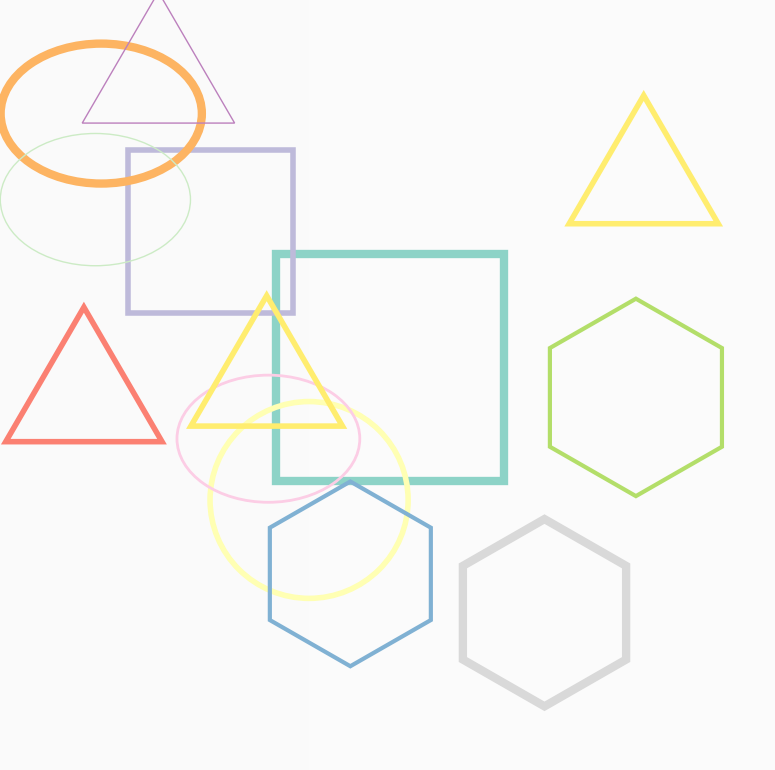[{"shape": "square", "thickness": 3, "radius": 0.74, "center": [0.504, 0.523]}, {"shape": "circle", "thickness": 2, "radius": 0.64, "center": [0.399, 0.351]}, {"shape": "square", "thickness": 2, "radius": 0.53, "center": [0.272, 0.699]}, {"shape": "triangle", "thickness": 2, "radius": 0.58, "center": [0.108, 0.485]}, {"shape": "hexagon", "thickness": 1.5, "radius": 0.6, "center": [0.452, 0.255]}, {"shape": "oval", "thickness": 3, "radius": 0.65, "center": [0.131, 0.852]}, {"shape": "hexagon", "thickness": 1.5, "radius": 0.64, "center": [0.821, 0.484]}, {"shape": "oval", "thickness": 1, "radius": 0.59, "center": [0.346, 0.43]}, {"shape": "hexagon", "thickness": 3, "radius": 0.61, "center": [0.703, 0.204]}, {"shape": "triangle", "thickness": 0.5, "radius": 0.57, "center": [0.204, 0.897]}, {"shape": "oval", "thickness": 0.5, "radius": 0.61, "center": [0.123, 0.741]}, {"shape": "triangle", "thickness": 2, "radius": 0.56, "center": [0.831, 0.765]}, {"shape": "triangle", "thickness": 2, "radius": 0.56, "center": [0.344, 0.503]}]